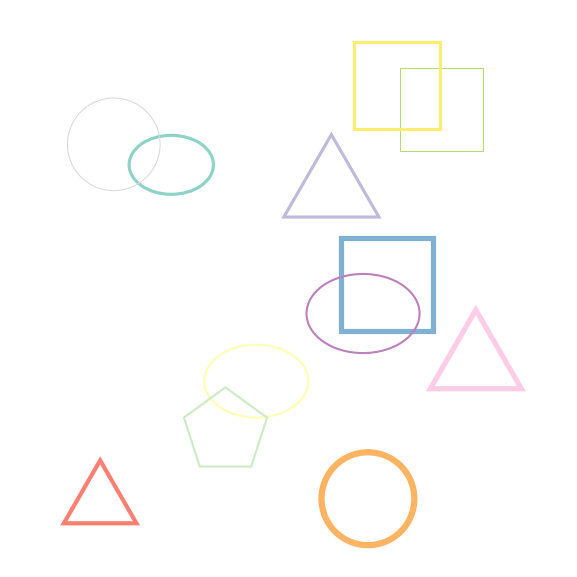[{"shape": "oval", "thickness": 1.5, "radius": 0.36, "center": [0.297, 0.714]}, {"shape": "oval", "thickness": 1, "radius": 0.45, "center": [0.444, 0.339]}, {"shape": "triangle", "thickness": 1.5, "radius": 0.48, "center": [0.574, 0.671]}, {"shape": "triangle", "thickness": 2, "radius": 0.36, "center": [0.173, 0.129]}, {"shape": "square", "thickness": 2.5, "radius": 0.4, "center": [0.67, 0.506]}, {"shape": "circle", "thickness": 3, "radius": 0.4, "center": [0.637, 0.136]}, {"shape": "square", "thickness": 0.5, "radius": 0.36, "center": [0.764, 0.81]}, {"shape": "triangle", "thickness": 2.5, "radius": 0.46, "center": [0.824, 0.372]}, {"shape": "circle", "thickness": 0.5, "radius": 0.4, "center": [0.197, 0.749]}, {"shape": "oval", "thickness": 1, "radius": 0.49, "center": [0.629, 0.456]}, {"shape": "pentagon", "thickness": 1, "radius": 0.38, "center": [0.39, 0.253]}, {"shape": "square", "thickness": 1.5, "radius": 0.38, "center": [0.687, 0.851]}]